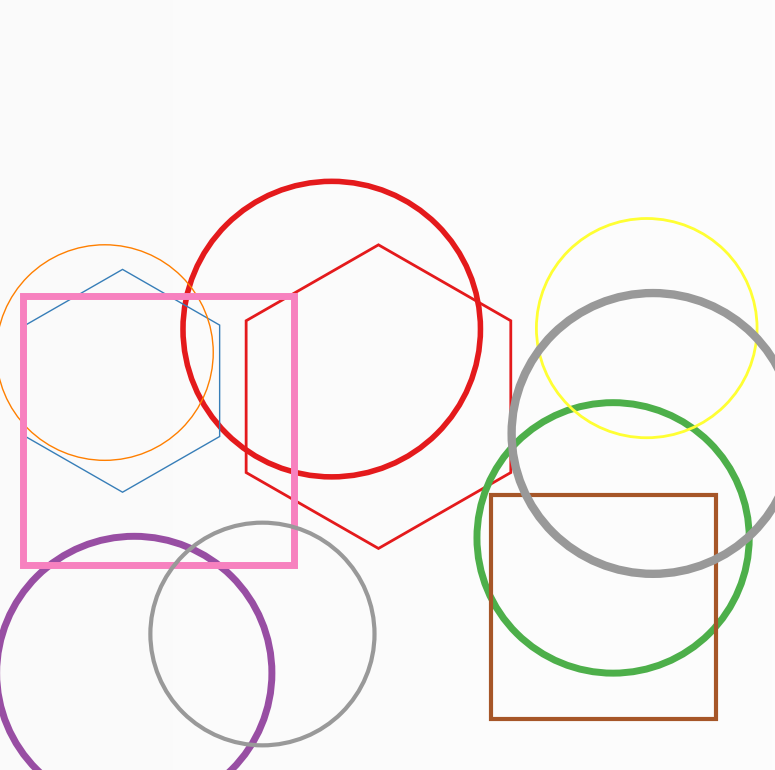[{"shape": "circle", "thickness": 2, "radius": 0.96, "center": [0.428, 0.573]}, {"shape": "hexagon", "thickness": 1, "radius": 0.99, "center": [0.488, 0.485]}, {"shape": "hexagon", "thickness": 0.5, "radius": 0.72, "center": [0.158, 0.505]}, {"shape": "circle", "thickness": 2.5, "radius": 0.88, "center": [0.791, 0.301]}, {"shape": "circle", "thickness": 2.5, "radius": 0.89, "center": [0.173, 0.126]}, {"shape": "circle", "thickness": 0.5, "radius": 0.7, "center": [0.135, 0.542]}, {"shape": "circle", "thickness": 1, "radius": 0.71, "center": [0.834, 0.574]}, {"shape": "square", "thickness": 1.5, "radius": 0.73, "center": [0.778, 0.211]}, {"shape": "square", "thickness": 2.5, "radius": 0.88, "center": [0.205, 0.441]}, {"shape": "circle", "thickness": 1.5, "radius": 0.72, "center": [0.339, 0.177]}, {"shape": "circle", "thickness": 3, "radius": 0.91, "center": [0.842, 0.437]}]